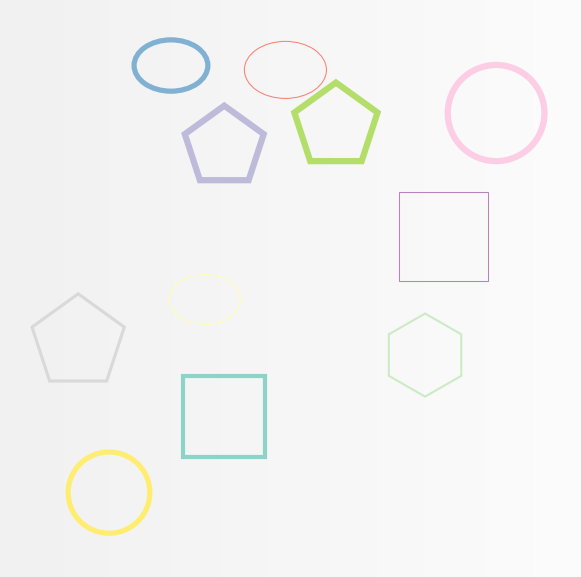[{"shape": "square", "thickness": 2, "radius": 0.35, "center": [0.385, 0.278]}, {"shape": "oval", "thickness": 0.5, "radius": 0.31, "center": [0.352, 0.481]}, {"shape": "pentagon", "thickness": 3, "radius": 0.36, "center": [0.386, 0.745]}, {"shape": "oval", "thickness": 0.5, "radius": 0.35, "center": [0.491, 0.878]}, {"shape": "oval", "thickness": 2.5, "radius": 0.32, "center": [0.294, 0.886]}, {"shape": "pentagon", "thickness": 3, "radius": 0.38, "center": [0.578, 0.781]}, {"shape": "circle", "thickness": 3, "radius": 0.42, "center": [0.854, 0.803]}, {"shape": "pentagon", "thickness": 1.5, "radius": 0.42, "center": [0.134, 0.407]}, {"shape": "square", "thickness": 0.5, "radius": 0.38, "center": [0.763, 0.59]}, {"shape": "hexagon", "thickness": 1, "radius": 0.36, "center": [0.731, 0.384]}, {"shape": "circle", "thickness": 2.5, "radius": 0.35, "center": [0.188, 0.146]}]